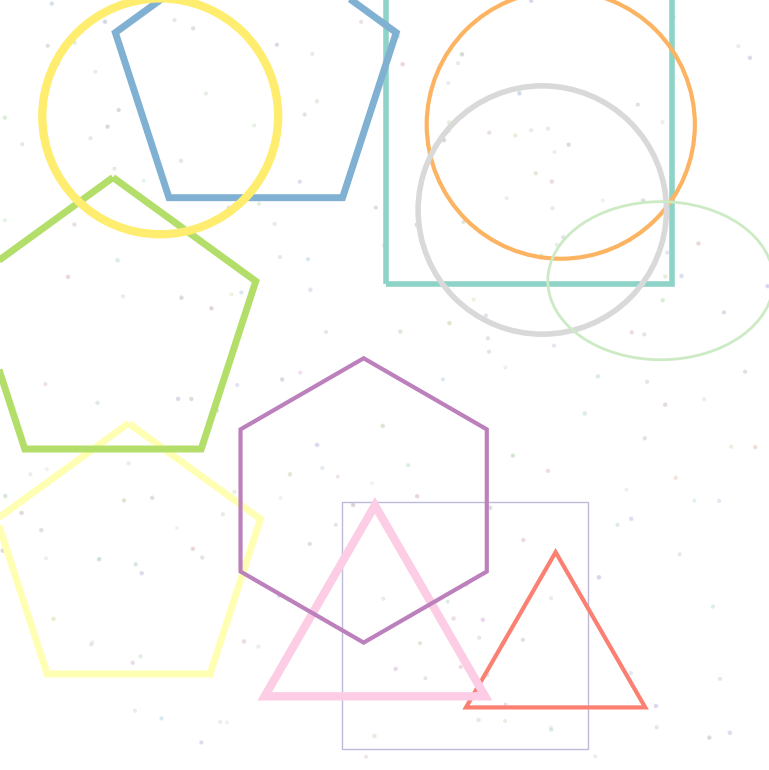[{"shape": "square", "thickness": 2, "radius": 0.93, "center": [0.687, 0.817]}, {"shape": "pentagon", "thickness": 2.5, "radius": 0.9, "center": [0.167, 0.27]}, {"shape": "square", "thickness": 0.5, "radius": 0.8, "center": [0.604, 0.188]}, {"shape": "triangle", "thickness": 1.5, "radius": 0.67, "center": [0.722, 0.148]}, {"shape": "pentagon", "thickness": 2.5, "radius": 0.96, "center": [0.332, 0.898]}, {"shape": "circle", "thickness": 1.5, "radius": 0.87, "center": [0.728, 0.838]}, {"shape": "pentagon", "thickness": 2.5, "radius": 0.97, "center": [0.147, 0.575]}, {"shape": "triangle", "thickness": 3, "radius": 0.83, "center": [0.487, 0.178]}, {"shape": "circle", "thickness": 2, "radius": 0.81, "center": [0.704, 0.727]}, {"shape": "hexagon", "thickness": 1.5, "radius": 0.92, "center": [0.472, 0.35]}, {"shape": "oval", "thickness": 1, "radius": 0.73, "center": [0.858, 0.635]}, {"shape": "circle", "thickness": 3, "radius": 0.77, "center": [0.208, 0.849]}]